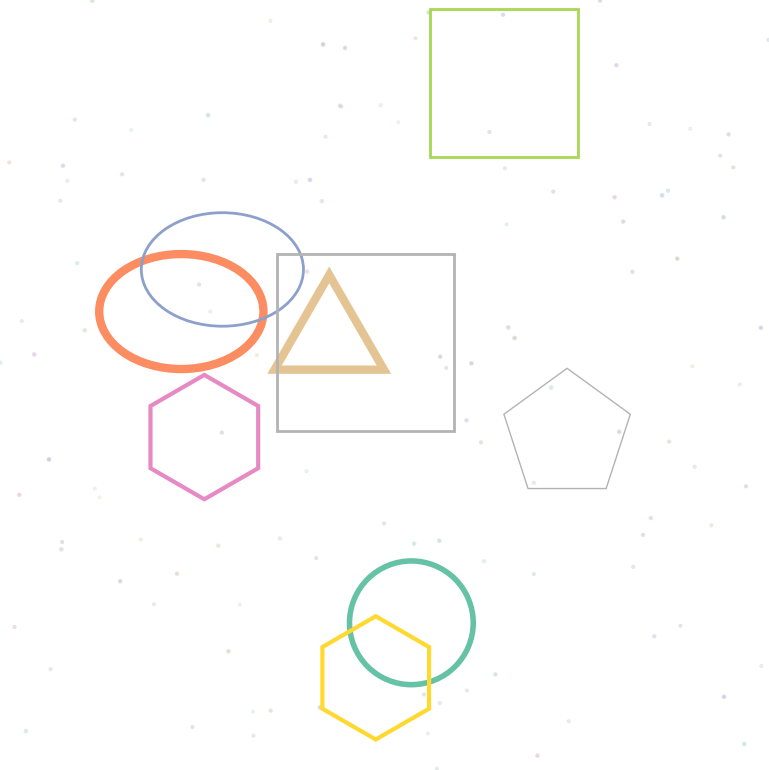[{"shape": "circle", "thickness": 2, "radius": 0.4, "center": [0.534, 0.191]}, {"shape": "oval", "thickness": 3, "radius": 0.53, "center": [0.235, 0.595]}, {"shape": "oval", "thickness": 1, "radius": 0.53, "center": [0.289, 0.65]}, {"shape": "hexagon", "thickness": 1.5, "radius": 0.4, "center": [0.265, 0.432]}, {"shape": "square", "thickness": 1, "radius": 0.48, "center": [0.655, 0.892]}, {"shape": "hexagon", "thickness": 1.5, "radius": 0.4, "center": [0.488, 0.12]}, {"shape": "triangle", "thickness": 3, "radius": 0.41, "center": [0.428, 0.561]}, {"shape": "square", "thickness": 1, "radius": 0.57, "center": [0.475, 0.555]}, {"shape": "pentagon", "thickness": 0.5, "radius": 0.43, "center": [0.736, 0.435]}]